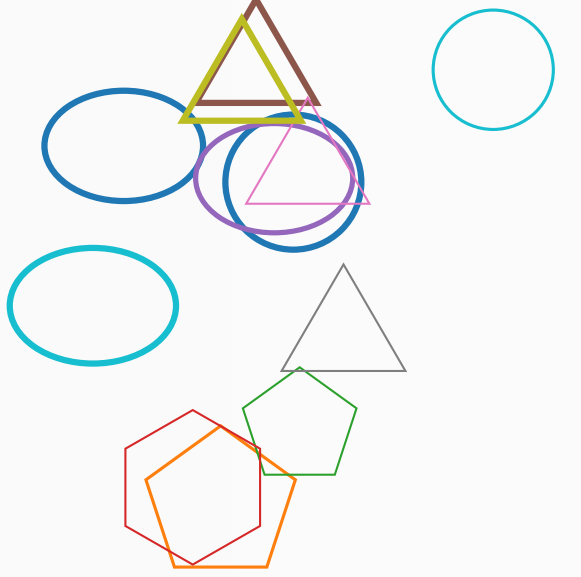[{"shape": "circle", "thickness": 3, "radius": 0.58, "center": [0.505, 0.684]}, {"shape": "oval", "thickness": 3, "radius": 0.68, "center": [0.213, 0.747]}, {"shape": "pentagon", "thickness": 1.5, "radius": 0.68, "center": [0.38, 0.127]}, {"shape": "pentagon", "thickness": 1, "radius": 0.51, "center": [0.516, 0.26]}, {"shape": "hexagon", "thickness": 1, "radius": 0.67, "center": [0.332, 0.155]}, {"shape": "oval", "thickness": 2.5, "radius": 0.68, "center": [0.472, 0.691]}, {"shape": "triangle", "thickness": 3, "radius": 0.6, "center": [0.441, 0.881]}, {"shape": "triangle", "thickness": 1, "radius": 0.61, "center": [0.53, 0.708]}, {"shape": "triangle", "thickness": 1, "radius": 0.61, "center": [0.591, 0.418]}, {"shape": "triangle", "thickness": 3, "radius": 0.59, "center": [0.416, 0.849]}, {"shape": "circle", "thickness": 1.5, "radius": 0.52, "center": [0.849, 0.878]}, {"shape": "oval", "thickness": 3, "radius": 0.72, "center": [0.16, 0.47]}]